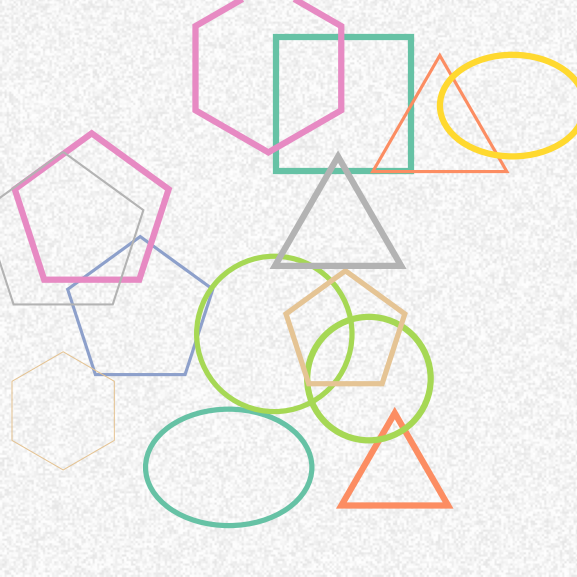[{"shape": "oval", "thickness": 2.5, "radius": 0.72, "center": [0.396, 0.19]}, {"shape": "square", "thickness": 3, "radius": 0.58, "center": [0.595, 0.819]}, {"shape": "triangle", "thickness": 3, "radius": 0.53, "center": [0.684, 0.177]}, {"shape": "triangle", "thickness": 1.5, "radius": 0.67, "center": [0.762, 0.769]}, {"shape": "pentagon", "thickness": 1.5, "radius": 0.66, "center": [0.243, 0.457]}, {"shape": "hexagon", "thickness": 3, "radius": 0.73, "center": [0.465, 0.881]}, {"shape": "pentagon", "thickness": 3, "radius": 0.7, "center": [0.159, 0.628]}, {"shape": "circle", "thickness": 3, "radius": 0.53, "center": [0.639, 0.344]}, {"shape": "circle", "thickness": 2.5, "radius": 0.67, "center": [0.475, 0.421]}, {"shape": "oval", "thickness": 3, "radius": 0.63, "center": [0.887, 0.816]}, {"shape": "pentagon", "thickness": 2.5, "radius": 0.54, "center": [0.598, 0.422]}, {"shape": "hexagon", "thickness": 0.5, "radius": 0.51, "center": [0.109, 0.288]}, {"shape": "pentagon", "thickness": 1, "radius": 0.73, "center": [0.109, 0.59]}, {"shape": "triangle", "thickness": 3, "radius": 0.63, "center": [0.585, 0.602]}]